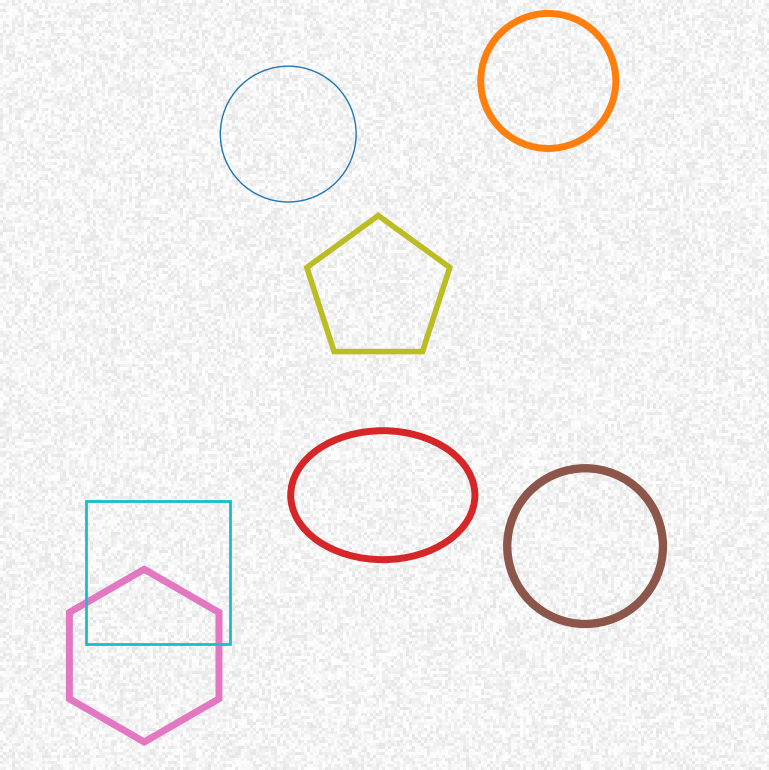[{"shape": "circle", "thickness": 0.5, "radius": 0.44, "center": [0.374, 0.826]}, {"shape": "circle", "thickness": 2.5, "radius": 0.44, "center": [0.712, 0.895]}, {"shape": "oval", "thickness": 2.5, "radius": 0.6, "center": [0.497, 0.357]}, {"shape": "circle", "thickness": 3, "radius": 0.51, "center": [0.76, 0.291]}, {"shape": "hexagon", "thickness": 2.5, "radius": 0.56, "center": [0.187, 0.149]}, {"shape": "pentagon", "thickness": 2, "radius": 0.49, "center": [0.491, 0.622]}, {"shape": "square", "thickness": 1, "radius": 0.47, "center": [0.205, 0.256]}]